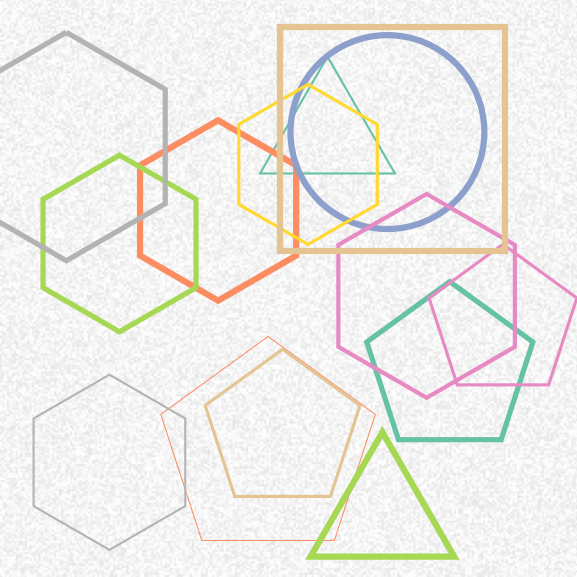[{"shape": "pentagon", "thickness": 2.5, "radius": 0.76, "center": [0.779, 0.36]}, {"shape": "triangle", "thickness": 1, "radius": 0.67, "center": [0.567, 0.766]}, {"shape": "pentagon", "thickness": 0.5, "radius": 0.98, "center": [0.464, 0.221]}, {"shape": "hexagon", "thickness": 3, "radius": 0.78, "center": [0.378, 0.635]}, {"shape": "circle", "thickness": 3, "radius": 0.84, "center": [0.671, 0.77]}, {"shape": "pentagon", "thickness": 1.5, "radius": 0.67, "center": [0.871, 0.442]}, {"shape": "hexagon", "thickness": 2, "radius": 0.88, "center": [0.739, 0.487]}, {"shape": "triangle", "thickness": 3, "radius": 0.72, "center": [0.662, 0.107]}, {"shape": "hexagon", "thickness": 2.5, "radius": 0.76, "center": [0.207, 0.578]}, {"shape": "hexagon", "thickness": 1.5, "radius": 0.69, "center": [0.533, 0.714]}, {"shape": "pentagon", "thickness": 1.5, "radius": 0.7, "center": [0.489, 0.253]}, {"shape": "square", "thickness": 3, "radius": 0.97, "center": [0.68, 0.758]}, {"shape": "hexagon", "thickness": 2.5, "radius": 0.99, "center": [0.115, 0.745]}, {"shape": "hexagon", "thickness": 1, "radius": 0.76, "center": [0.189, 0.199]}]